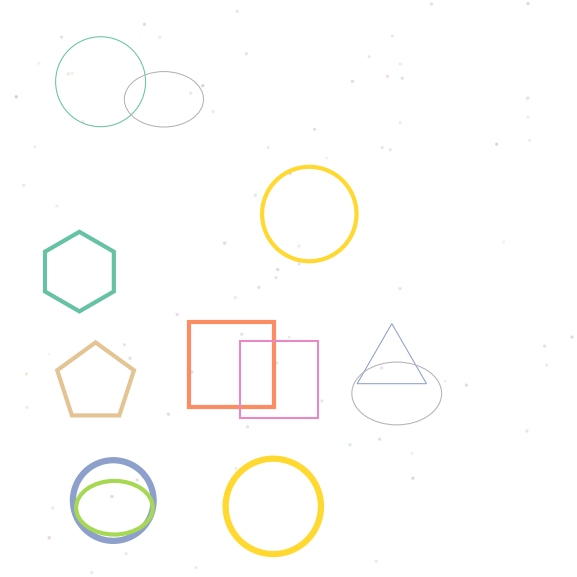[{"shape": "circle", "thickness": 0.5, "radius": 0.39, "center": [0.174, 0.858]}, {"shape": "hexagon", "thickness": 2, "radius": 0.34, "center": [0.137, 0.529]}, {"shape": "square", "thickness": 2, "radius": 0.37, "center": [0.401, 0.369]}, {"shape": "circle", "thickness": 3, "radius": 0.35, "center": [0.196, 0.132]}, {"shape": "triangle", "thickness": 0.5, "radius": 0.35, "center": [0.678, 0.369]}, {"shape": "square", "thickness": 1, "radius": 0.34, "center": [0.483, 0.342]}, {"shape": "oval", "thickness": 2, "radius": 0.33, "center": [0.198, 0.12]}, {"shape": "circle", "thickness": 2, "radius": 0.41, "center": [0.536, 0.629]}, {"shape": "circle", "thickness": 3, "radius": 0.41, "center": [0.473, 0.122]}, {"shape": "pentagon", "thickness": 2, "radius": 0.35, "center": [0.166, 0.336]}, {"shape": "oval", "thickness": 0.5, "radius": 0.39, "center": [0.687, 0.318]}, {"shape": "oval", "thickness": 0.5, "radius": 0.34, "center": [0.284, 0.827]}]